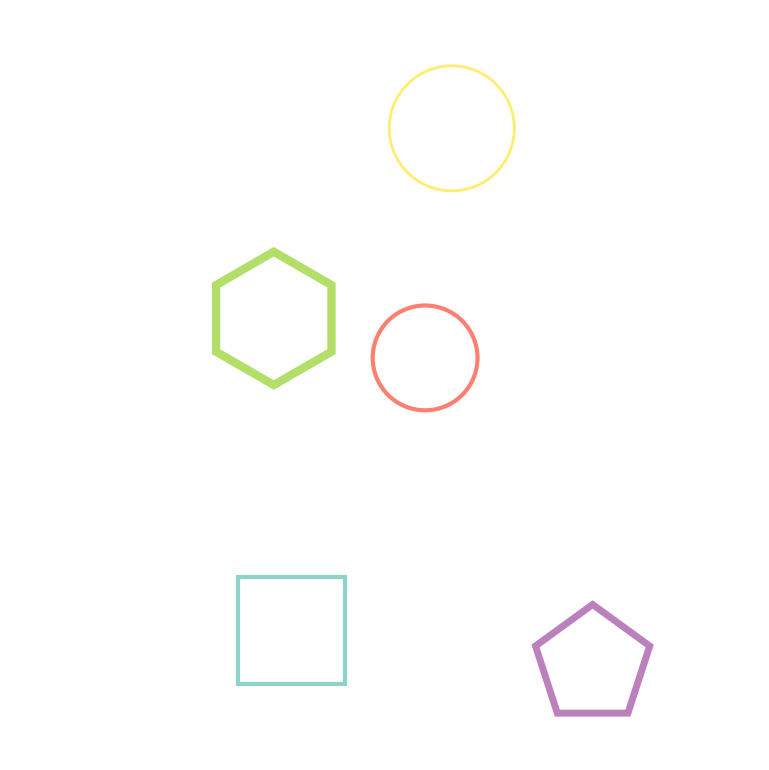[{"shape": "square", "thickness": 1.5, "radius": 0.35, "center": [0.378, 0.181]}, {"shape": "circle", "thickness": 1.5, "radius": 0.34, "center": [0.552, 0.535]}, {"shape": "hexagon", "thickness": 3, "radius": 0.43, "center": [0.356, 0.587]}, {"shape": "pentagon", "thickness": 2.5, "radius": 0.39, "center": [0.77, 0.137]}, {"shape": "circle", "thickness": 1, "radius": 0.41, "center": [0.587, 0.833]}]